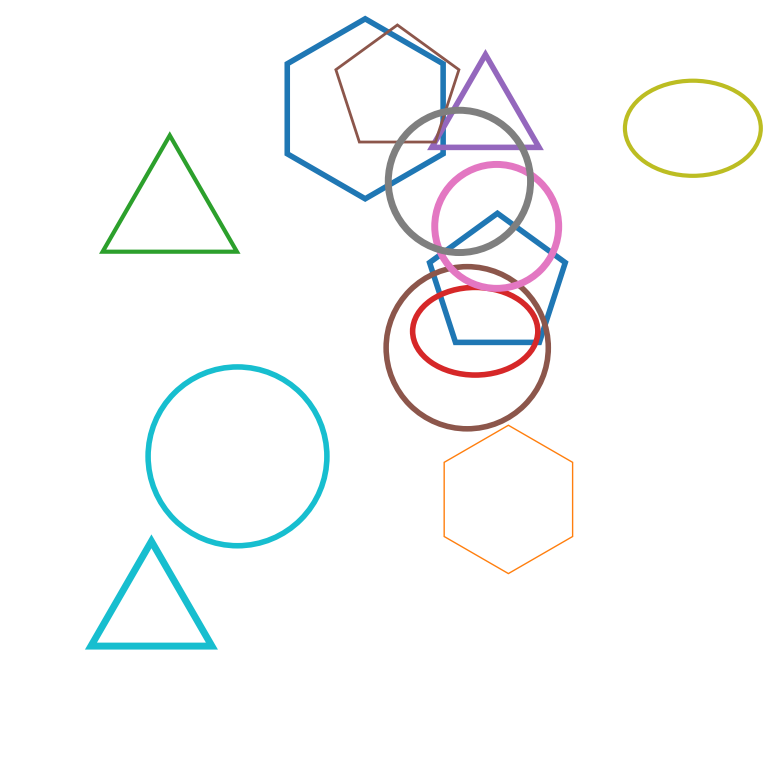[{"shape": "pentagon", "thickness": 2, "radius": 0.46, "center": [0.646, 0.63]}, {"shape": "hexagon", "thickness": 2, "radius": 0.58, "center": [0.474, 0.859]}, {"shape": "hexagon", "thickness": 0.5, "radius": 0.48, "center": [0.66, 0.351]}, {"shape": "triangle", "thickness": 1.5, "radius": 0.5, "center": [0.22, 0.723]}, {"shape": "oval", "thickness": 2, "radius": 0.41, "center": [0.617, 0.57]}, {"shape": "triangle", "thickness": 2, "radius": 0.4, "center": [0.63, 0.849]}, {"shape": "circle", "thickness": 2, "radius": 0.53, "center": [0.607, 0.548]}, {"shape": "pentagon", "thickness": 1, "radius": 0.42, "center": [0.516, 0.884]}, {"shape": "circle", "thickness": 2.5, "radius": 0.4, "center": [0.645, 0.706]}, {"shape": "circle", "thickness": 2.5, "radius": 0.46, "center": [0.597, 0.764]}, {"shape": "oval", "thickness": 1.5, "radius": 0.44, "center": [0.9, 0.833]}, {"shape": "circle", "thickness": 2, "radius": 0.58, "center": [0.308, 0.407]}, {"shape": "triangle", "thickness": 2.5, "radius": 0.45, "center": [0.197, 0.206]}]